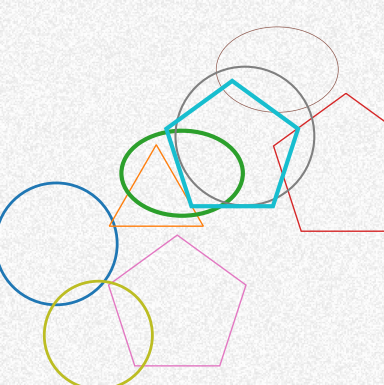[{"shape": "circle", "thickness": 2, "radius": 0.79, "center": [0.146, 0.367]}, {"shape": "triangle", "thickness": 1, "radius": 0.71, "center": [0.406, 0.483]}, {"shape": "oval", "thickness": 3, "radius": 0.79, "center": [0.473, 0.55]}, {"shape": "pentagon", "thickness": 1, "radius": 0.99, "center": [0.899, 0.56]}, {"shape": "oval", "thickness": 0.5, "radius": 0.79, "center": [0.72, 0.819]}, {"shape": "pentagon", "thickness": 1, "radius": 0.94, "center": [0.46, 0.202]}, {"shape": "circle", "thickness": 1.5, "radius": 0.9, "center": [0.636, 0.646]}, {"shape": "circle", "thickness": 2, "radius": 0.7, "center": [0.255, 0.129]}, {"shape": "pentagon", "thickness": 3, "radius": 0.9, "center": [0.603, 0.61]}]